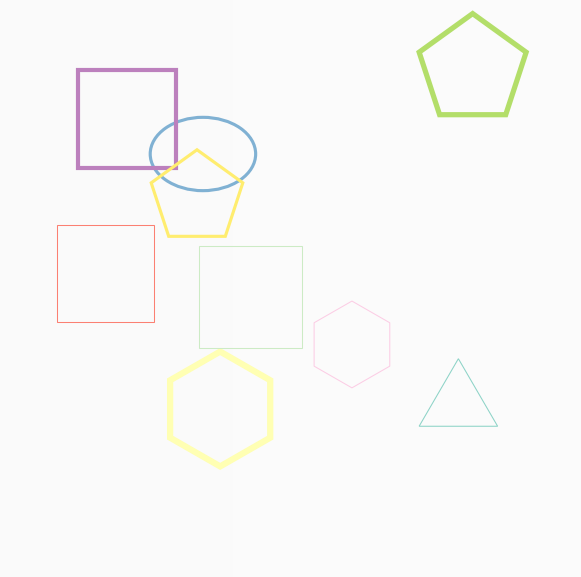[{"shape": "triangle", "thickness": 0.5, "radius": 0.39, "center": [0.789, 0.3]}, {"shape": "hexagon", "thickness": 3, "radius": 0.5, "center": [0.379, 0.291]}, {"shape": "square", "thickness": 0.5, "radius": 0.42, "center": [0.181, 0.526]}, {"shape": "oval", "thickness": 1.5, "radius": 0.45, "center": [0.349, 0.732]}, {"shape": "pentagon", "thickness": 2.5, "radius": 0.48, "center": [0.813, 0.879]}, {"shape": "hexagon", "thickness": 0.5, "radius": 0.38, "center": [0.605, 0.403]}, {"shape": "square", "thickness": 2, "radius": 0.42, "center": [0.219, 0.793]}, {"shape": "square", "thickness": 0.5, "radius": 0.44, "center": [0.431, 0.485]}, {"shape": "pentagon", "thickness": 1.5, "radius": 0.41, "center": [0.339, 0.657]}]